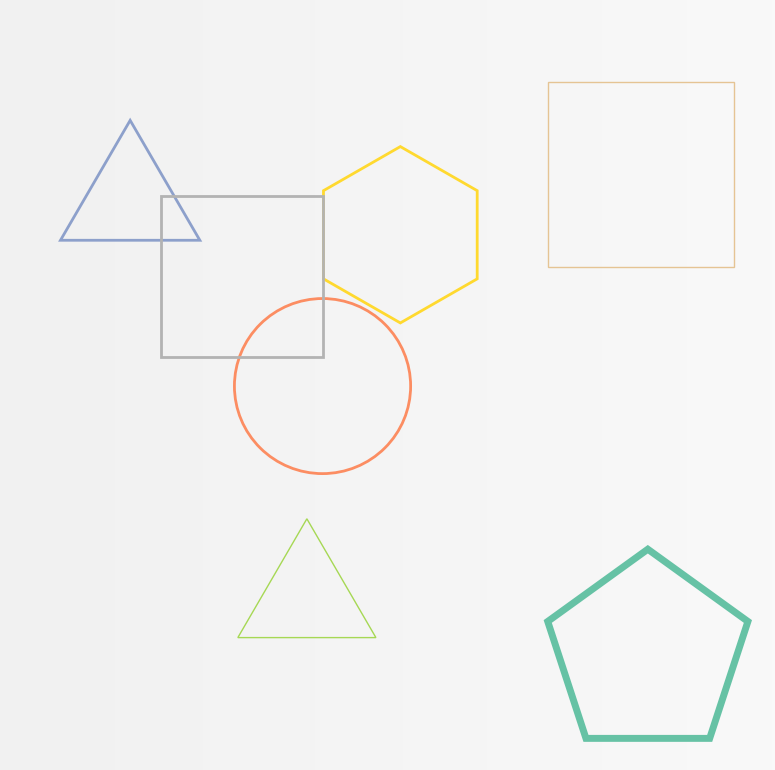[{"shape": "pentagon", "thickness": 2.5, "radius": 0.68, "center": [0.836, 0.151]}, {"shape": "circle", "thickness": 1, "radius": 0.57, "center": [0.416, 0.499]}, {"shape": "triangle", "thickness": 1, "radius": 0.52, "center": [0.168, 0.74]}, {"shape": "triangle", "thickness": 0.5, "radius": 0.51, "center": [0.396, 0.223]}, {"shape": "hexagon", "thickness": 1, "radius": 0.57, "center": [0.517, 0.695]}, {"shape": "square", "thickness": 0.5, "radius": 0.6, "center": [0.827, 0.773]}, {"shape": "square", "thickness": 1, "radius": 0.52, "center": [0.312, 0.641]}]